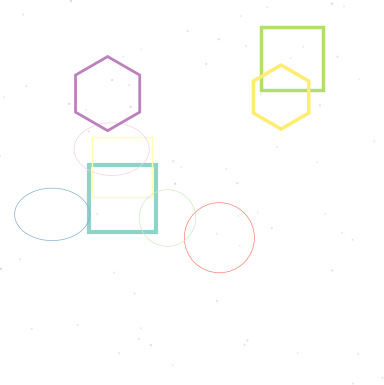[{"shape": "square", "thickness": 3, "radius": 0.44, "center": [0.318, 0.485]}, {"shape": "square", "thickness": 1, "radius": 0.39, "center": [0.317, 0.567]}, {"shape": "circle", "thickness": 0.5, "radius": 0.46, "center": [0.57, 0.383]}, {"shape": "oval", "thickness": 0.5, "radius": 0.49, "center": [0.135, 0.443]}, {"shape": "square", "thickness": 2.5, "radius": 0.4, "center": [0.759, 0.848]}, {"shape": "oval", "thickness": 0.5, "radius": 0.49, "center": [0.29, 0.613]}, {"shape": "hexagon", "thickness": 2, "radius": 0.48, "center": [0.28, 0.757]}, {"shape": "circle", "thickness": 0.5, "radius": 0.37, "center": [0.435, 0.434]}, {"shape": "hexagon", "thickness": 2.5, "radius": 0.42, "center": [0.73, 0.748]}]